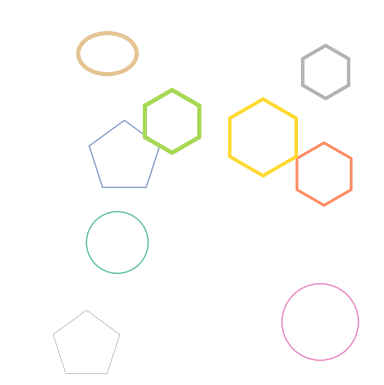[{"shape": "circle", "thickness": 1, "radius": 0.4, "center": [0.305, 0.37]}, {"shape": "hexagon", "thickness": 2, "radius": 0.41, "center": [0.842, 0.548]}, {"shape": "pentagon", "thickness": 1, "radius": 0.48, "center": [0.323, 0.591]}, {"shape": "circle", "thickness": 1, "radius": 0.5, "center": [0.832, 0.164]}, {"shape": "hexagon", "thickness": 3, "radius": 0.41, "center": [0.447, 0.685]}, {"shape": "hexagon", "thickness": 2.5, "radius": 0.5, "center": [0.683, 0.643]}, {"shape": "oval", "thickness": 3, "radius": 0.38, "center": [0.279, 0.861]}, {"shape": "pentagon", "thickness": 0.5, "radius": 0.46, "center": [0.225, 0.103]}, {"shape": "hexagon", "thickness": 2.5, "radius": 0.34, "center": [0.846, 0.813]}]